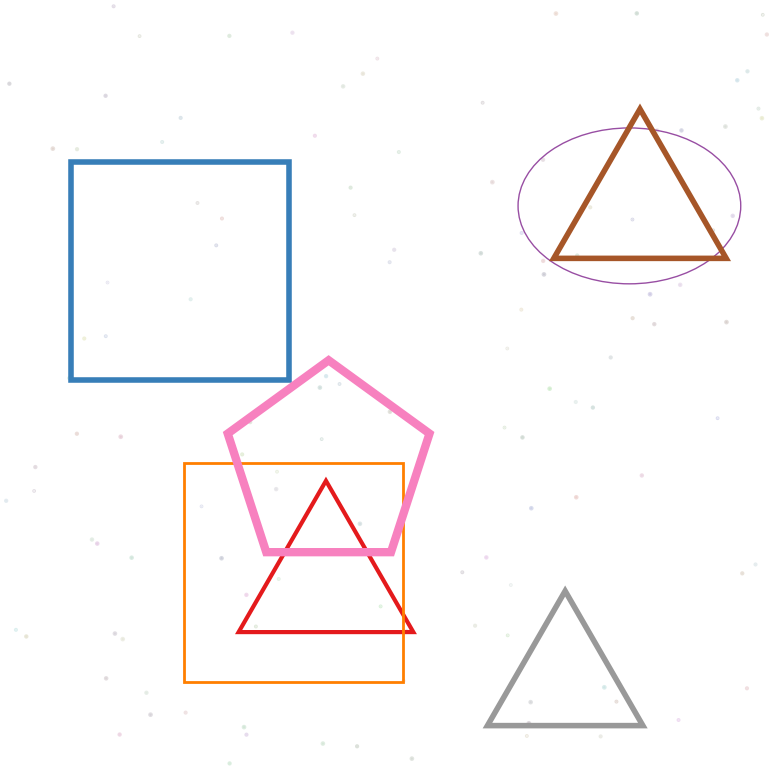[{"shape": "triangle", "thickness": 1.5, "radius": 0.65, "center": [0.423, 0.245]}, {"shape": "square", "thickness": 2, "radius": 0.71, "center": [0.234, 0.648]}, {"shape": "oval", "thickness": 0.5, "radius": 0.72, "center": [0.817, 0.733]}, {"shape": "square", "thickness": 1, "radius": 0.71, "center": [0.381, 0.257]}, {"shape": "triangle", "thickness": 2, "radius": 0.65, "center": [0.831, 0.729]}, {"shape": "pentagon", "thickness": 3, "radius": 0.69, "center": [0.427, 0.394]}, {"shape": "triangle", "thickness": 2, "radius": 0.58, "center": [0.734, 0.116]}]